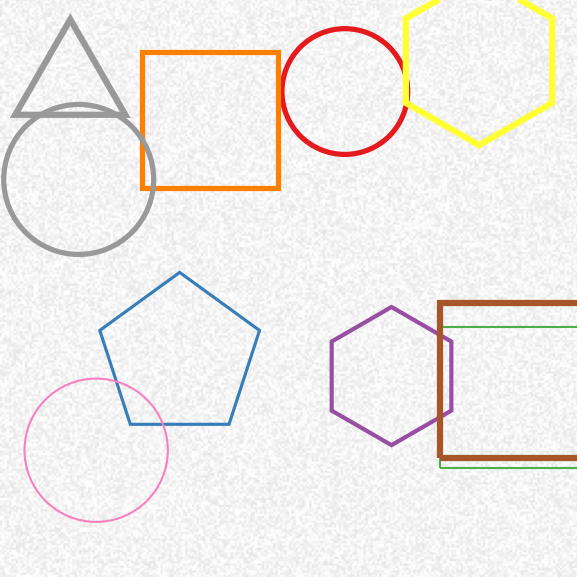[{"shape": "circle", "thickness": 2.5, "radius": 0.54, "center": [0.597, 0.841]}, {"shape": "pentagon", "thickness": 1.5, "radius": 0.73, "center": [0.311, 0.382]}, {"shape": "square", "thickness": 1, "radius": 0.61, "center": [0.884, 0.311]}, {"shape": "hexagon", "thickness": 2, "radius": 0.6, "center": [0.678, 0.348]}, {"shape": "square", "thickness": 2.5, "radius": 0.59, "center": [0.364, 0.792]}, {"shape": "hexagon", "thickness": 3, "radius": 0.73, "center": [0.83, 0.894]}, {"shape": "square", "thickness": 3, "radius": 0.67, "center": [0.896, 0.341]}, {"shape": "circle", "thickness": 1, "radius": 0.62, "center": [0.167, 0.219]}, {"shape": "triangle", "thickness": 3, "radius": 0.55, "center": [0.122, 0.855]}, {"shape": "circle", "thickness": 2.5, "radius": 0.65, "center": [0.136, 0.688]}]